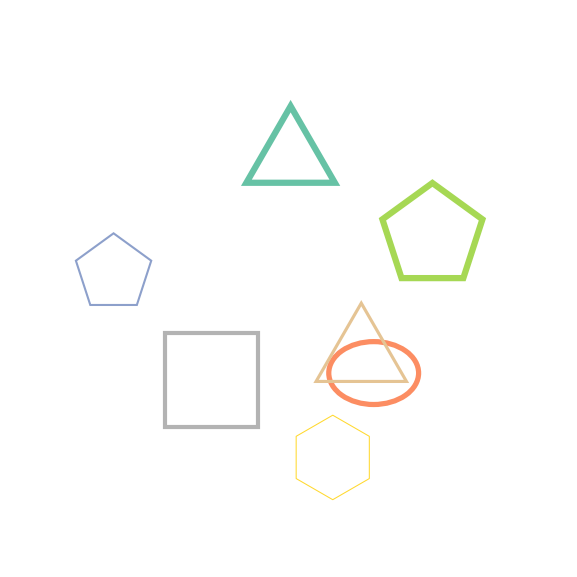[{"shape": "triangle", "thickness": 3, "radius": 0.44, "center": [0.503, 0.727]}, {"shape": "oval", "thickness": 2.5, "radius": 0.39, "center": [0.647, 0.353]}, {"shape": "pentagon", "thickness": 1, "radius": 0.34, "center": [0.197, 0.527]}, {"shape": "pentagon", "thickness": 3, "radius": 0.46, "center": [0.749, 0.591]}, {"shape": "hexagon", "thickness": 0.5, "radius": 0.37, "center": [0.576, 0.207]}, {"shape": "triangle", "thickness": 1.5, "radius": 0.45, "center": [0.626, 0.384]}, {"shape": "square", "thickness": 2, "radius": 0.41, "center": [0.366, 0.341]}]